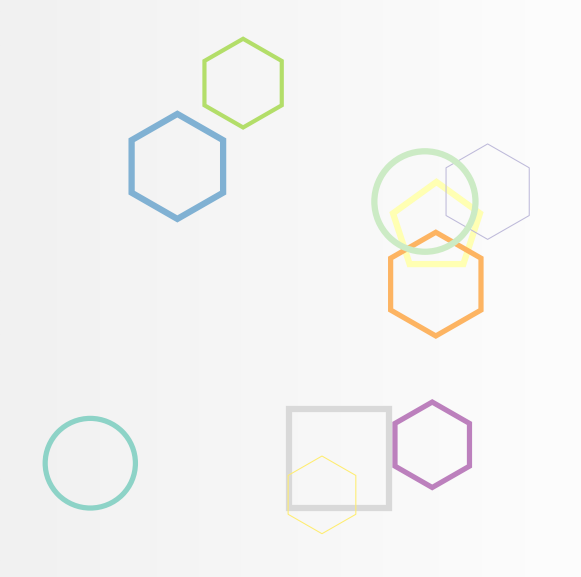[{"shape": "circle", "thickness": 2.5, "radius": 0.39, "center": [0.155, 0.197]}, {"shape": "pentagon", "thickness": 3, "radius": 0.39, "center": [0.751, 0.605]}, {"shape": "hexagon", "thickness": 0.5, "radius": 0.41, "center": [0.839, 0.667]}, {"shape": "hexagon", "thickness": 3, "radius": 0.45, "center": [0.305, 0.711]}, {"shape": "hexagon", "thickness": 2.5, "radius": 0.45, "center": [0.75, 0.507]}, {"shape": "hexagon", "thickness": 2, "radius": 0.38, "center": [0.418, 0.855]}, {"shape": "square", "thickness": 3, "radius": 0.43, "center": [0.583, 0.205]}, {"shape": "hexagon", "thickness": 2.5, "radius": 0.37, "center": [0.744, 0.229]}, {"shape": "circle", "thickness": 3, "radius": 0.43, "center": [0.731, 0.65]}, {"shape": "hexagon", "thickness": 0.5, "radius": 0.34, "center": [0.554, 0.142]}]